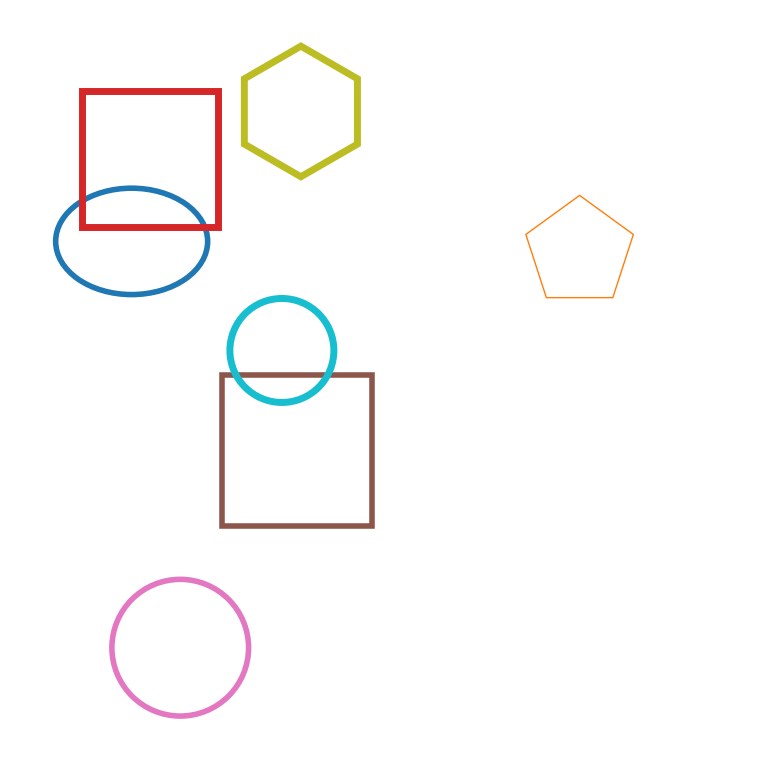[{"shape": "oval", "thickness": 2, "radius": 0.49, "center": [0.171, 0.687]}, {"shape": "pentagon", "thickness": 0.5, "radius": 0.37, "center": [0.753, 0.673]}, {"shape": "square", "thickness": 2.5, "radius": 0.44, "center": [0.195, 0.793]}, {"shape": "square", "thickness": 2, "radius": 0.49, "center": [0.386, 0.415]}, {"shape": "circle", "thickness": 2, "radius": 0.44, "center": [0.234, 0.159]}, {"shape": "hexagon", "thickness": 2.5, "radius": 0.42, "center": [0.391, 0.855]}, {"shape": "circle", "thickness": 2.5, "radius": 0.34, "center": [0.366, 0.545]}]